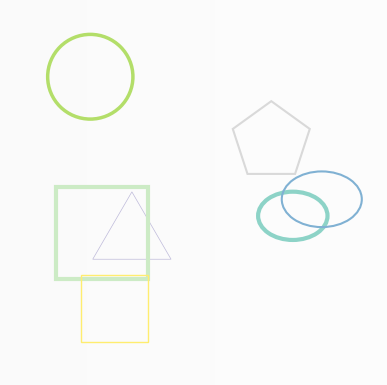[{"shape": "oval", "thickness": 3, "radius": 0.45, "center": [0.756, 0.439]}, {"shape": "triangle", "thickness": 0.5, "radius": 0.58, "center": [0.34, 0.385]}, {"shape": "oval", "thickness": 1.5, "radius": 0.52, "center": [0.83, 0.482]}, {"shape": "circle", "thickness": 2.5, "radius": 0.55, "center": [0.233, 0.801]}, {"shape": "pentagon", "thickness": 1.5, "radius": 0.52, "center": [0.7, 0.633]}, {"shape": "square", "thickness": 3, "radius": 0.6, "center": [0.262, 0.395]}, {"shape": "square", "thickness": 1, "radius": 0.43, "center": [0.296, 0.198]}]